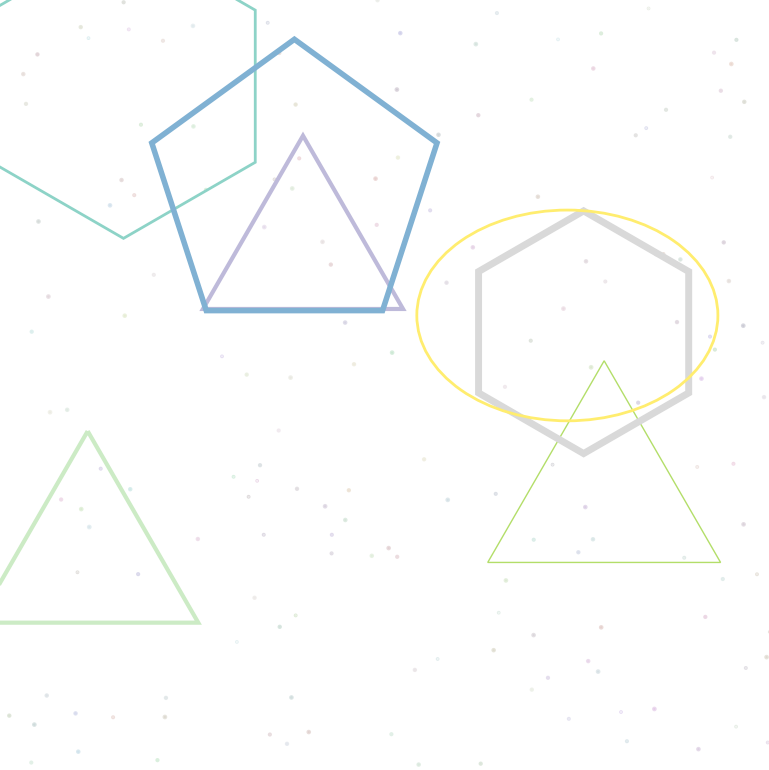[{"shape": "hexagon", "thickness": 1, "radius": 0.99, "center": [0.16, 0.888]}, {"shape": "triangle", "thickness": 1.5, "radius": 0.75, "center": [0.394, 0.674]}, {"shape": "pentagon", "thickness": 2, "radius": 0.97, "center": [0.382, 0.754]}, {"shape": "triangle", "thickness": 0.5, "radius": 0.87, "center": [0.785, 0.357]}, {"shape": "hexagon", "thickness": 2.5, "radius": 0.79, "center": [0.758, 0.569]}, {"shape": "triangle", "thickness": 1.5, "radius": 0.83, "center": [0.114, 0.274]}, {"shape": "oval", "thickness": 1, "radius": 0.98, "center": [0.737, 0.59]}]